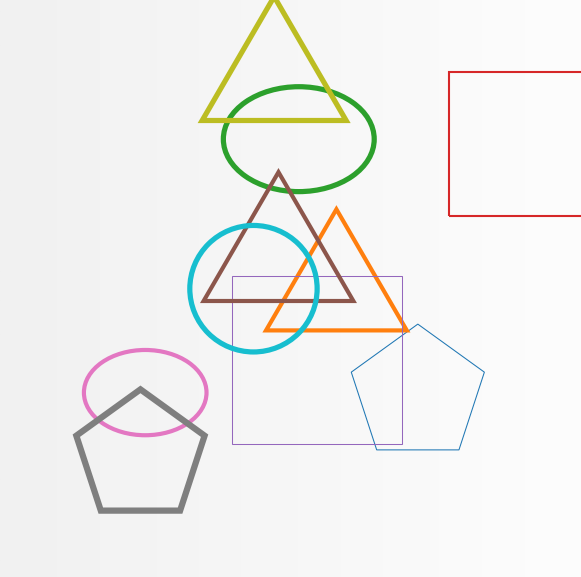[{"shape": "pentagon", "thickness": 0.5, "radius": 0.6, "center": [0.719, 0.318]}, {"shape": "triangle", "thickness": 2, "radius": 0.7, "center": [0.579, 0.497]}, {"shape": "oval", "thickness": 2.5, "radius": 0.65, "center": [0.514, 0.758]}, {"shape": "square", "thickness": 1, "radius": 0.62, "center": [0.896, 0.75]}, {"shape": "square", "thickness": 0.5, "radius": 0.73, "center": [0.545, 0.375]}, {"shape": "triangle", "thickness": 2, "radius": 0.74, "center": [0.479, 0.552]}, {"shape": "oval", "thickness": 2, "radius": 0.53, "center": [0.25, 0.319]}, {"shape": "pentagon", "thickness": 3, "radius": 0.58, "center": [0.242, 0.209]}, {"shape": "triangle", "thickness": 2.5, "radius": 0.72, "center": [0.472, 0.862]}, {"shape": "circle", "thickness": 2.5, "radius": 0.55, "center": [0.436, 0.499]}]